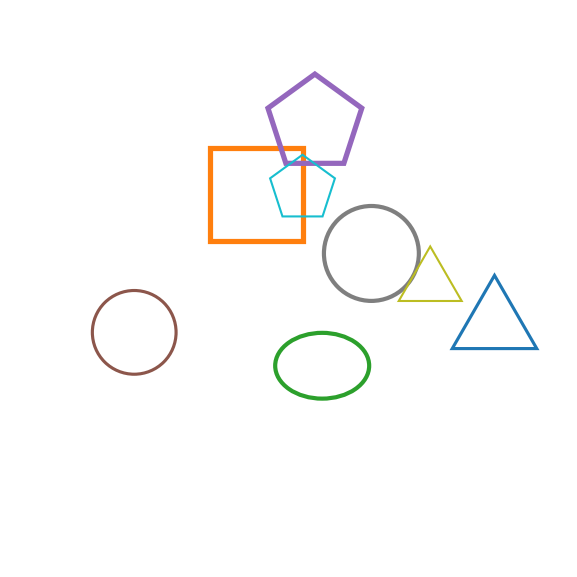[{"shape": "triangle", "thickness": 1.5, "radius": 0.42, "center": [0.856, 0.438]}, {"shape": "square", "thickness": 2.5, "radius": 0.4, "center": [0.445, 0.663]}, {"shape": "oval", "thickness": 2, "radius": 0.41, "center": [0.558, 0.366]}, {"shape": "pentagon", "thickness": 2.5, "radius": 0.43, "center": [0.545, 0.785]}, {"shape": "circle", "thickness": 1.5, "radius": 0.36, "center": [0.232, 0.424]}, {"shape": "circle", "thickness": 2, "radius": 0.41, "center": [0.643, 0.56]}, {"shape": "triangle", "thickness": 1, "radius": 0.31, "center": [0.745, 0.509]}, {"shape": "pentagon", "thickness": 1, "radius": 0.3, "center": [0.524, 0.672]}]